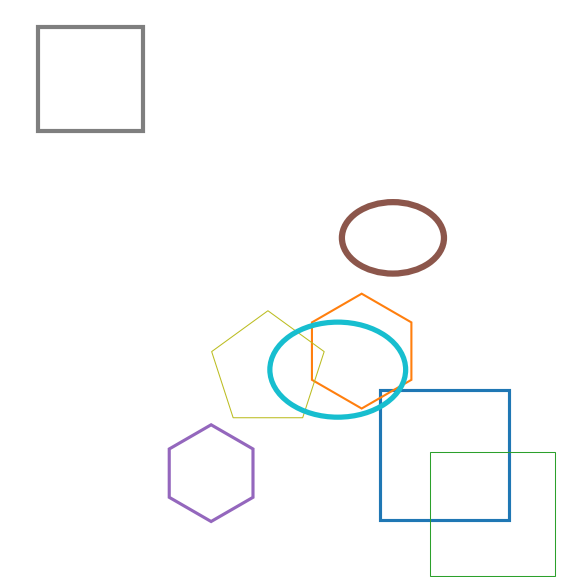[{"shape": "square", "thickness": 1.5, "radius": 0.56, "center": [0.77, 0.211]}, {"shape": "hexagon", "thickness": 1, "radius": 0.5, "center": [0.626, 0.391]}, {"shape": "square", "thickness": 0.5, "radius": 0.54, "center": [0.853, 0.109]}, {"shape": "hexagon", "thickness": 1.5, "radius": 0.42, "center": [0.366, 0.18]}, {"shape": "oval", "thickness": 3, "radius": 0.44, "center": [0.68, 0.587]}, {"shape": "square", "thickness": 2, "radius": 0.45, "center": [0.157, 0.862]}, {"shape": "pentagon", "thickness": 0.5, "radius": 0.51, "center": [0.464, 0.359]}, {"shape": "oval", "thickness": 2.5, "radius": 0.59, "center": [0.585, 0.359]}]